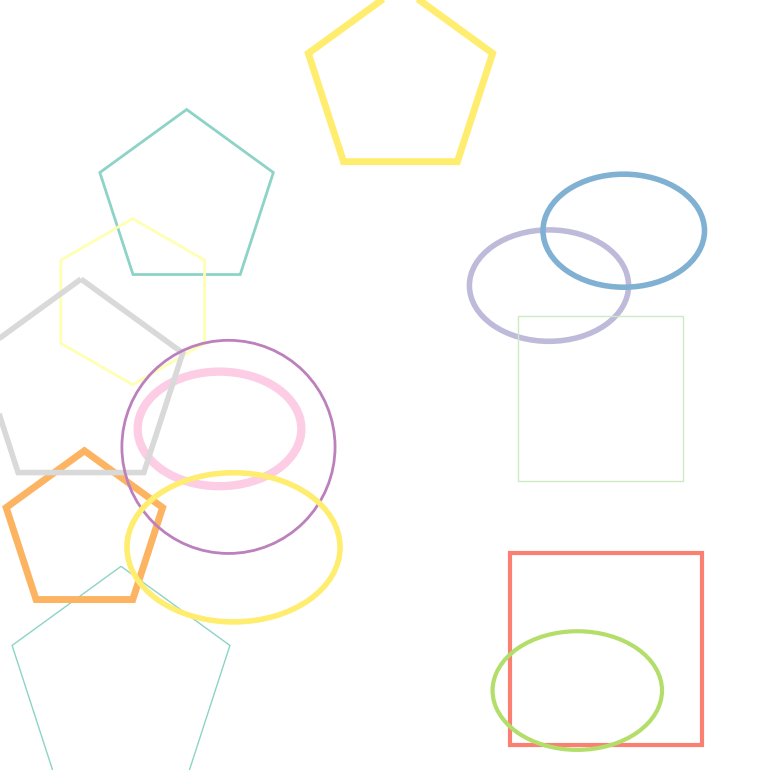[{"shape": "pentagon", "thickness": 1, "radius": 0.59, "center": [0.242, 0.739]}, {"shape": "pentagon", "thickness": 0.5, "radius": 0.74, "center": [0.157, 0.116]}, {"shape": "hexagon", "thickness": 1, "radius": 0.54, "center": [0.172, 0.608]}, {"shape": "oval", "thickness": 2, "radius": 0.52, "center": [0.713, 0.629]}, {"shape": "square", "thickness": 1.5, "radius": 0.62, "center": [0.787, 0.157]}, {"shape": "oval", "thickness": 2, "radius": 0.52, "center": [0.81, 0.7]}, {"shape": "pentagon", "thickness": 2.5, "radius": 0.53, "center": [0.11, 0.308]}, {"shape": "oval", "thickness": 1.5, "radius": 0.55, "center": [0.75, 0.103]}, {"shape": "oval", "thickness": 3, "radius": 0.53, "center": [0.285, 0.443]}, {"shape": "pentagon", "thickness": 2, "radius": 0.69, "center": [0.105, 0.499]}, {"shape": "circle", "thickness": 1, "radius": 0.69, "center": [0.297, 0.42]}, {"shape": "square", "thickness": 0.5, "radius": 0.54, "center": [0.78, 0.483]}, {"shape": "pentagon", "thickness": 2.5, "radius": 0.63, "center": [0.52, 0.892]}, {"shape": "oval", "thickness": 2, "radius": 0.69, "center": [0.303, 0.289]}]